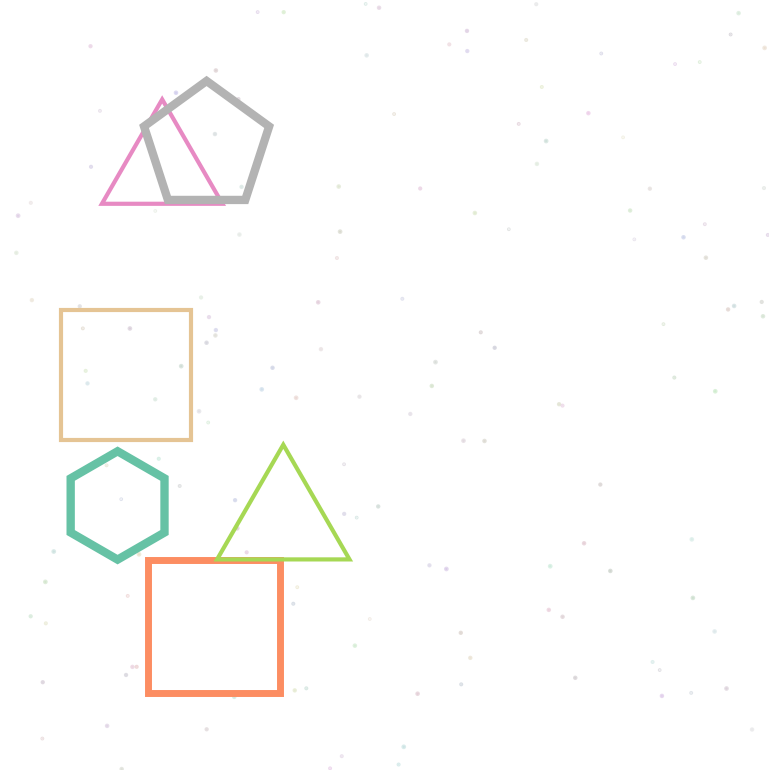[{"shape": "hexagon", "thickness": 3, "radius": 0.35, "center": [0.153, 0.344]}, {"shape": "square", "thickness": 2.5, "radius": 0.43, "center": [0.278, 0.186]}, {"shape": "triangle", "thickness": 1.5, "radius": 0.45, "center": [0.211, 0.781]}, {"shape": "triangle", "thickness": 1.5, "radius": 0.5, "center": [0.368, 0.323]}, {"shape": "square", "thickness": 1.5, "radius": 0.42, "center": [0.164, 0.513]}, {"shape": "pentagon", "thickness": 3, "radius": 0.43, "center": [0.268, 0.809]}]